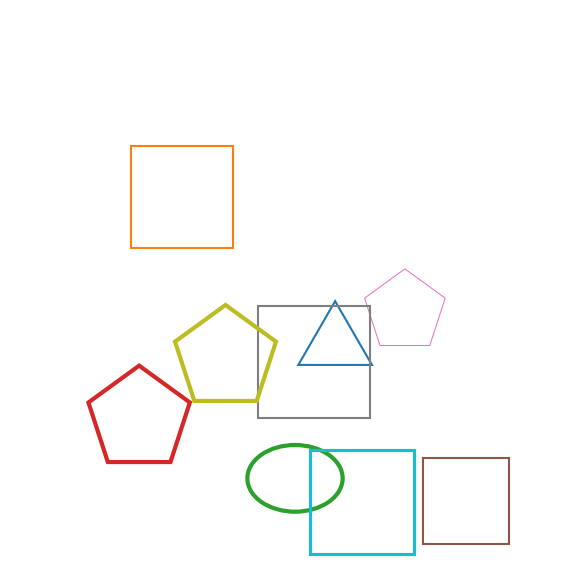[{"shape": "triangle", "thickness": 1, "radius": 0.37, "center": [0.58, 0.404]}, {"shape": "square", "thickness": 1, "radius": 0.44, "center": [0.314, 0.658]}, {"shape": "oval", "thickness": 2, "radius": 0.41, "center": [0.511, 0.171]}, {"shape": "pentagon", "thickness": 2, "radius": 0.46, "center": [0.241, 0.274]}, {"shape": "square", "thickness": 1, "radius": 0.37, "center": [0.807, 0.132]}, {"shape": "pentagon", "thickness": 0.5, "radius": 0.37, "center": [0.701, 0.46]}, {"shape": "square", "thickness": 1, "radius": 0.48, "center": [0.544, 0.373]}, {"shape": "pentagon", "thickness": 2, "radius": 0.46, "center": [0.391, 0.379]}, {"shape": "square", "thickness": 1.5, "radius": 0.45, "center": [0.626, 0.131]}]